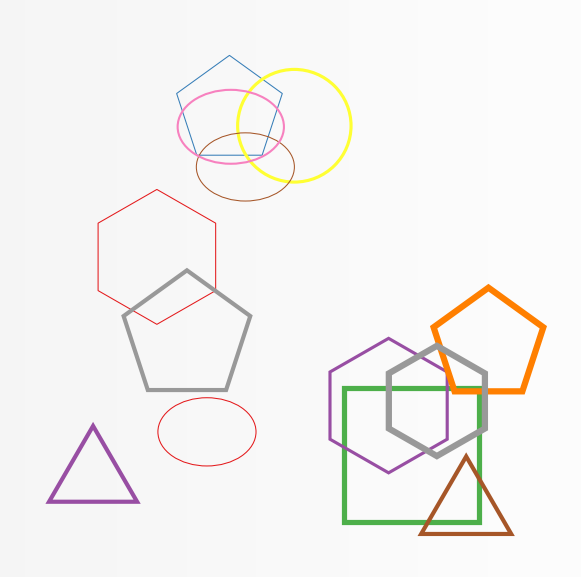[{"shape": "oval", "thickness": 0.5, "radius": 0.42, "center": [0.356, 0.251]}, {"shape": "hexagon", "thickness": 0.5, "radius": 0.58, "center": [0.27, 0.554]}, {"shape": "pentagon", "thickness": 0.5, "radius": 0.48, "center": [0.395, 0.808]}, {"shape": "square", "thickness": 2.5, "radius": 0.58, "center": [0.707, 0.211]}, {"shape": "hexagon", "thickness": 1.5, "radius": 0.58, "center": [0.669, 0.297]}, {"shape": "triangle", "thickness": 2, "radius": 0.44, "center": [0.16, 0.174]}, {"shape": "pentagon", "thickness": 3, "radius": 0.5, "center": [0.84, 0.402]}, {"shape": "circle", "thickness": 1.5, "radius": 0.49, "center": [0.506, 0.781]}, {"shape": "oval", "thickness": 0.5, "radius": 0.42, "center": [0.422, 0.71]}, {"shape": "triangle", "thickness": 2, "radius": 0.45, "center": [0.802, 0.119]}, {"shape": "oval", "thickness": 1, "radius": 0.46, "center": [0.397, 0.78]}, {"shape": "pentagon", "thickness": 2, "radius": 0.57, "center": [0.322, 0.416]}, {"shape": "hexagon", "thickness": 3, "radius": 0.48, "center": [0.752, 0.305]}]